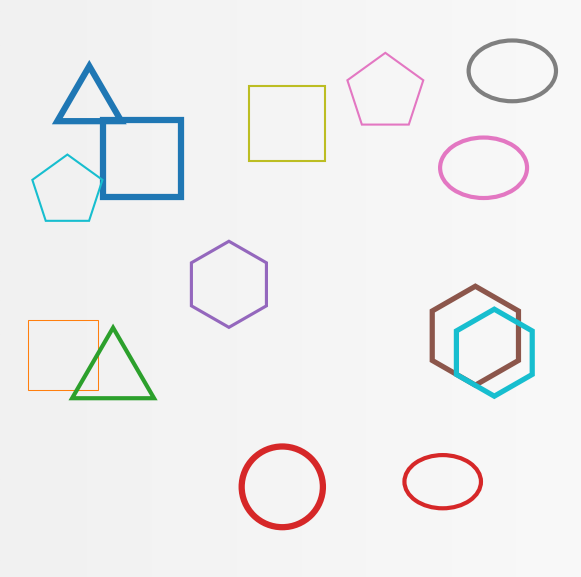[{"shape": "triangle", "thickness": 3, "radius": 0.32, "center": [0.154, 0.821]}, {"shape": "square", "thickness": 3, "radius": 0.33, "center": [0.244, 0.725]}, {"shape": "square", "thickness": 0.5, "radius": 0.3, "center": [0.108, 0.384]}, {"shape": "triangle", "thickness": 2, "radius": 0.41, "center": [0.195, 0.35]}, {"shape": "oval", "thickness": 2, "radius": 0.33, "center": [0.762, 0.165]}, {"shape": "circle", "thickness": 3, "radius": 0.35, "center": [0.486, 0.156]}, {"shape": "hexagon", "thickness": 1.5, "radius": 0.37, "center": [0.394, 0.507]}, {"shape": "hexagon", "thickness": 2.5, "radius": 0.43, "center": [0.818, 0.418]}, {"shape": "pentagon", "thickness": 1, "radius": 0.34, "center": [0.663, 0.839]}, {"shape": "oval", "thickness": 2, "radius": 0.37, "center": [0.832, 0.709]}, {"shape": "oval", "thickness": 2, "radius": 0.38, "center": [0.881, 0.876]}, {"shape": "square", "thickness": 1, "radius": 0.33, "center": [0.494, 0.785]}, {"shape": "hexagon", "thickness": 2.5, "radius": 0.38, "center": [0.85, 0.388]}, {"shape": "pentagon", "thickness": 1, "radius": 0.32, "center": [0.116, 0.668]}]